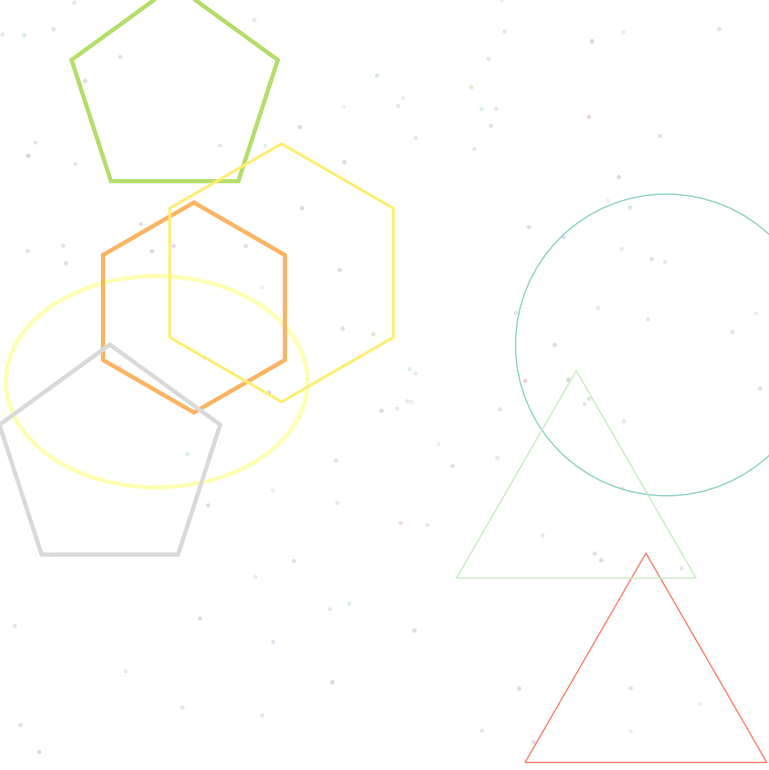[{"shape": "circle", "thickness": 0.5, "radius": 0.98, "center": [0.865, 0.552]}, {"shape": "oval", "thickness": 1.5, "radius": 0.98, "center": [0.204, 0.504]}, {"shape": "triangle", "thickness": 0.5, "radius": 0.91, "center": [0.839, 0.1]}, {"shape": "hexagon", "thickness": 1.5, "radius": 0.68, "center": [0.252, 0.601]}, {"shape": "pentagon", "thickness": 1.5, "radius": 0.7, "center": [0.227, 0.879]}, {"shape": "pentagon", "thickness": 1.5, "radius": 0.75, "center": [0.143, 0.402]}, {"shape": "triangle", "thickness": 0.5, "radius": 0.9, "center": [0.748, 0.339]}, {"shape": "hexagon", "thickness": 1, "radius": 0.84, "center": [0.366, 0.646]}]